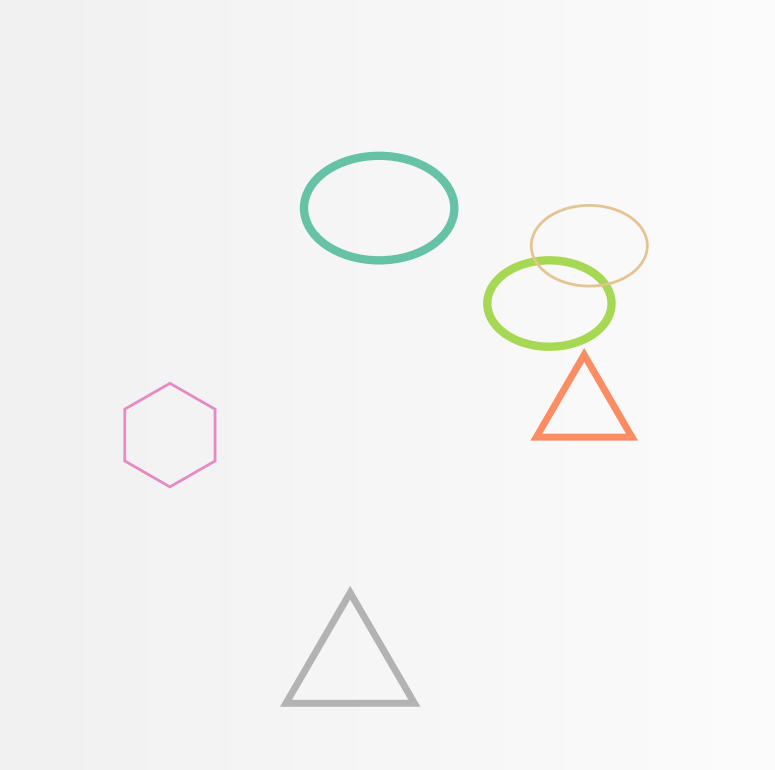[{"shape": "oval", "thickness": 3, "radius": 0.48, "center": [0.489, 0.73]}, {"shape": "triangle", "thickness": 2.5, "radius": 0.36, "center": [0.754, 0.468]}, {"shape": "hexagon", "thickness": 1, "radius": 0.34, "center": [0.219, 0.435]}, {"shape": "oval", "thickness": 3, "radius": 0.4, "center": [0.709, 0.606]}, {"shape": "oval", "thickness": 1, "radius": 0.37, "center": [0.76, 0.681]}, {"shape": "triangle", "thickness": 2.5, "radius": 0.48, "center": [0.452, 0.134]}]